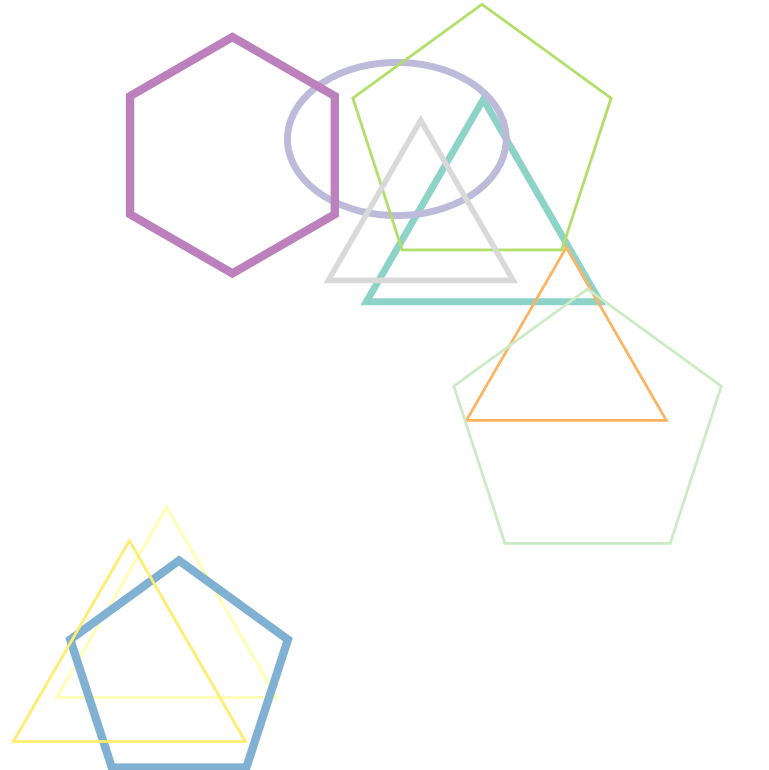[{"shape": "triangle", "thickness": 2.5, "radius": 0.88, "center": [0.628, 0.696]}, {"shape": "triangle", "thickness": 1, "radius": 0.82, "center": [0.216, 0.177]}, {"shape": "oval", "thickness": 2.5, "radius": 0.71, "center": [0.515, 0.819]}, {"shape": "pentagon", "thickness": 3, "radius": 0.74, "center": [0.233, 0.123]}, {"shape": "triangle", "thickness": 1, "radius": 0.75, "center": [0.736, 0.529]}, {"shape": "pentagon", "thickness": 1, "radius": 0.88, "center": [0.626, 0.818]}, {"shape": "triangle", "thickness": 2, "radius": 0.69, "center": [0.546, 0.705]}, {"shape": "hexagon", "thickness": 3, "radius": 0.77, "center": [0.302, 0.798]}, {"shape": "pentagon", "thickness": 1, "radius": 0.91, "center": [0.763, 0.442]}, {"shape": "triangle", "thickness": 1, "radius": 0.87, "center": [0.168, 0.124]}]